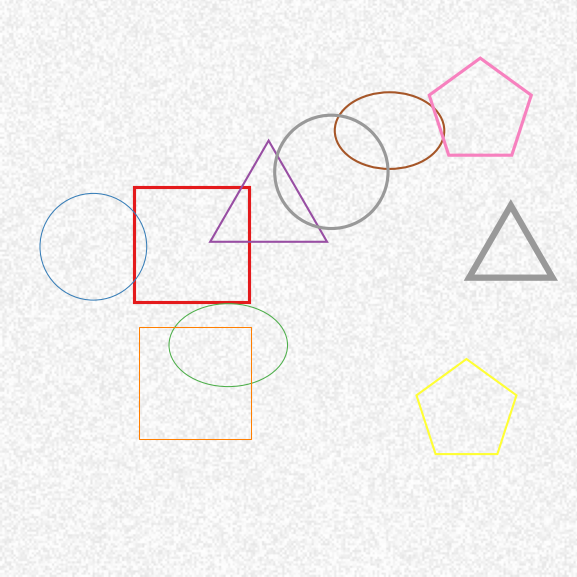[{"shape": "square", "thickness": 1.5, "radius": 0.5, "center": [0.331, 0.577]}, {"shape": "circle", "thickness": 0.5, "radius": 0.46, "center": [0.162, 0.572]}, {"shape": "oval", "thickness": 0.5, "radius": 0.51, "center": [0.395, 0.402]}, {"shape": "triangle", "thickness": 1, "radius": 0.58, "center": [0.465, 0.639]}, {"shape": "square", "thickness": 0.5, "radius": 0.49, "center": [0.338, 0.336]}, {"shape": "pentagon", "thickness": 1, "radius": 0.46, "center": [0.808, 0.286]}, {"shape": "oval", "thickness": 1, "radius": 0.47, "center": [0.675, 0.773]}, {"shape": "pentagon", "thickness": 1.5, "radius": 0.46, "center": [0.832, 0.806]}, {"shape": "circle", "thickness": 1.5, "radius": 0.49, "center": [0.574, 0.702]}, {"shape": "triangle", "thickness": 3, "radius": 0.42, "center": [0.885, 0.56]}]